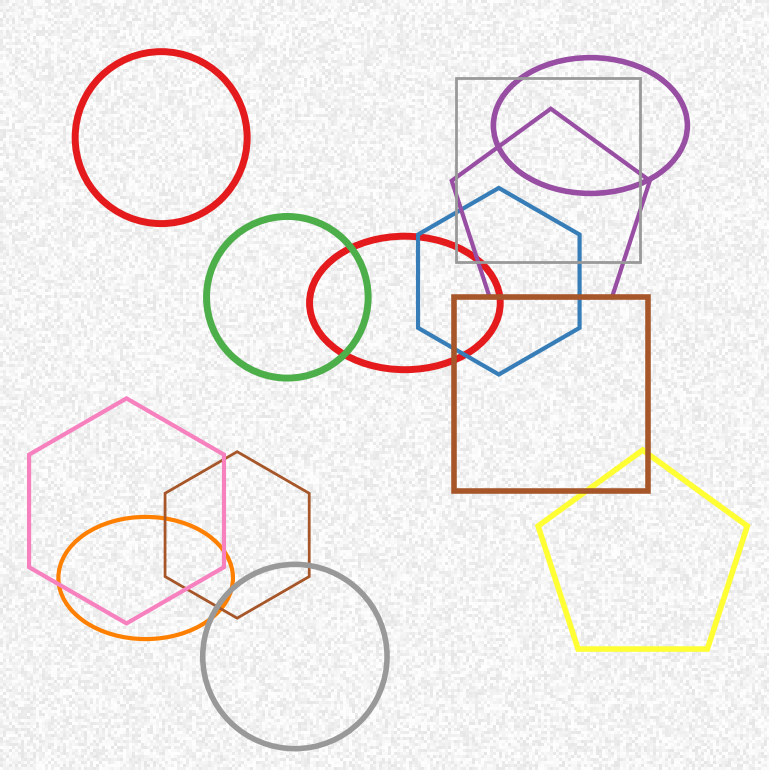[{"shape": "oval", "thickness": 2.5, "radius": 0.62, "center": [0.526, 0.607]}, {"shape": "circle", "thickness": 2.5, "radius": 0.56, "center": [0.209, 0.821]}, {"shape": "hexagon", "thickness": 1.5, "radius": 0.61, "center": [0.648, 0.635]}, {"shape": "circle", "thickness": 2.5, "radius": 0.52, "center": [0.373, 0.614]}, {"shape": "pentagon", "thickness": 1.5, "radius": 0.68, "center": [0.715, 0.724]}, {"shape": "oval", "thickness": 2, "radius": 0.63, "center": [0.767, 0.837]}, {"shape": "oval", "thickness": 1.5, "radius": 0.57, "center": [0.189, 0.249]}, {"shape": "pentagon", "thickness": 2, "radius": 0.71, "center": [0.835, 0.273]}, {"shape": "hexagon", "thickness": 1, "radius": 0.54, "center": [0.308, 0.305]}, {"shape": "square", "thickness": 2, "radius": 0.63, "center": [0.715, 0.489]}, {"shape": "hexagon", "thickness": 1.5, "radius": 0.73, "center": [0.164, 0.337]}, {"shape": "circle", "thickness": 2, "radius": 0.6, "center": [0.383, 0.147]}, {"shape": "square", "thickness": 1, "radius": 0.6, "center": [0.712, 0.779]}]